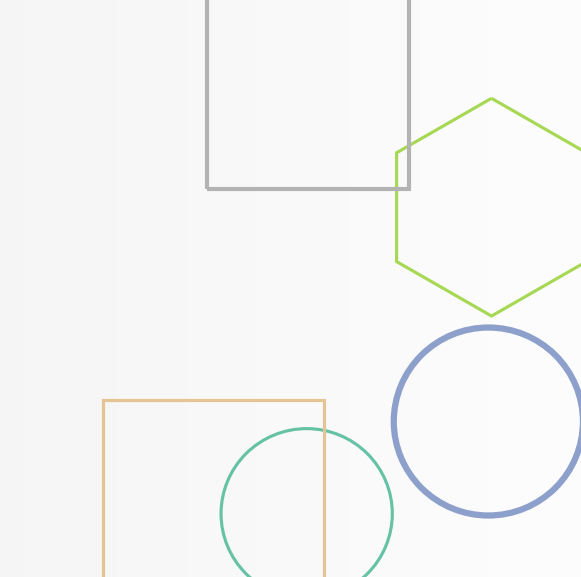[{"shape": "circle", "thickness": 1.5, "radius": 0.74, "center": [0.528, 0.11]}, {"shape": "circle", "thickness": 3, "radius": 0.81, "center": [0.84, 0.269]}, {"shape": "hexagon", "thickness": 1.5, "radius": 0.94, "center": [0.846, 0.64]}, {"shape": "square", "thickness": 1.5, "radius": 0.95, "center": [0.367, 0.117]}, {"shape": "square", "thickness": 2, "radius": 0.87, "center": [0.53, 0.845]}]